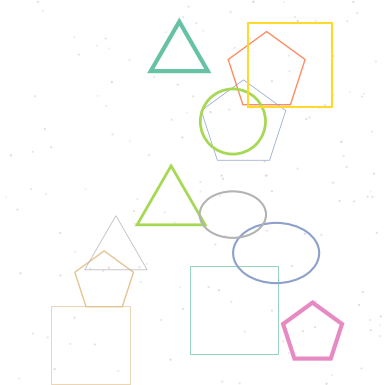[{"shape": "triangle", "thickness": 3, "radius": 0.43, "center": [0.466, 0.858]}, {"shape": "square", "thickness": 0.5, "radius": 0.57, "center": [0.607, 0.195]}, {"shape": "pentagon", "thickness": 1, "radius": 0.53, "center": [0.693, 0.813]}, {"shape": "pentagon", "thickness": 0.5, "radius": 0.58, "center": [0.632, 0.677]}, {"shape": "oval", "thickness": 1.5, "radius": 0.56, "center": [0.717, 0.343]}, {"shape": "pentagon", "thickness": 3, "radius": 0.4, "center": [0.812, 0.134]}, {"shape": "triangle", "thickness": 2, "radius": 0.51, "center": [0.444, 0.467]}, {"shape": "circle", "thickness": 2, "radius": 0.42, "center": [0.605, 0.684]}, {"shape": "square", "thickness": 1.5, "radius": 0.55, "center": [0.754, 0.832]}, {"shape": "pentagon", "thickness": 1, "radius": 0.4, "center": [0.271, 0.268]}, {"shape": "square", "thickness": 0.5, "radius": 0.51, "center": [0.236, 0.104]}, {"shape": "oval", "thickness": 1.5, "radius": 0.43, "center": [0.605, 0.443]}, {"shape": "triangle", "thickness": 0.5, "radius": 0.47, "center": [0.301, 0.346]}]